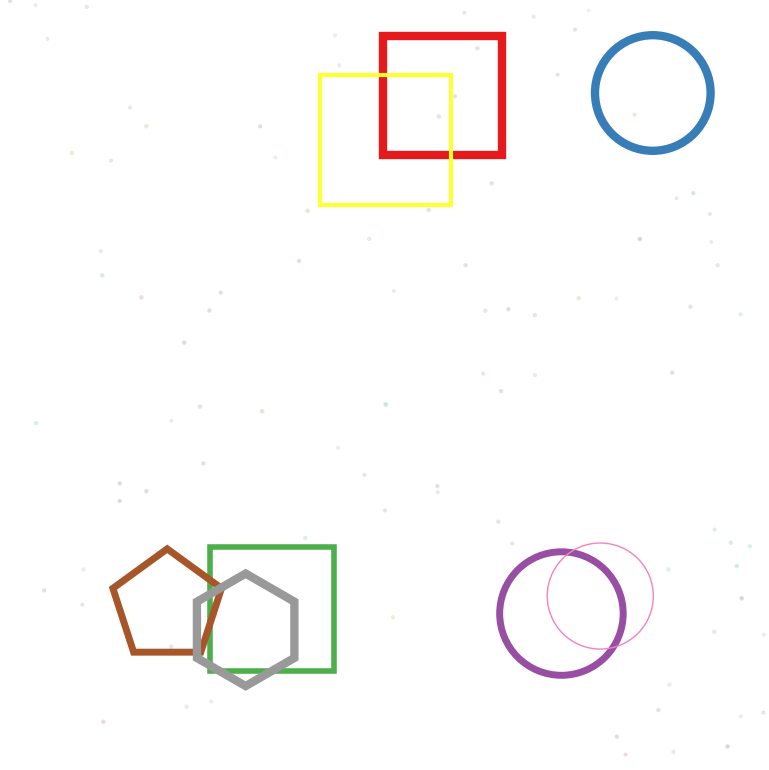[{"shape": "square", "thickness": 3, "radius": 0.39, "center": [0.575, 0.876]}, {"shape": "circle", "thickness": 3, "radius": 0.38, "center": [0.848, 0.879]}, {"shape": "square", "thickness": 2, "radius": 0.4, "center": [0.353, 0.209]}, {"shape": "circle", "thickness": 2.5, "radius": 0.4, "center": [0.729, 0.203]}, {"shape": "square", "thickness": 1.5, "radius": 0.42, "center": [0.501, 0.819]}, {"shape": "pentagon", "thickness": 2.5, "radius": 0.37, "center": [0.217, 0.213]}, {"shape": "circle", "thickness": 0.5, "radius": 0.34, "center": [0.78, 0.226]}, {"shape": "hexagon", "thickness": 3, "radius": 0.37, "center": [0.319, 0.182]}]